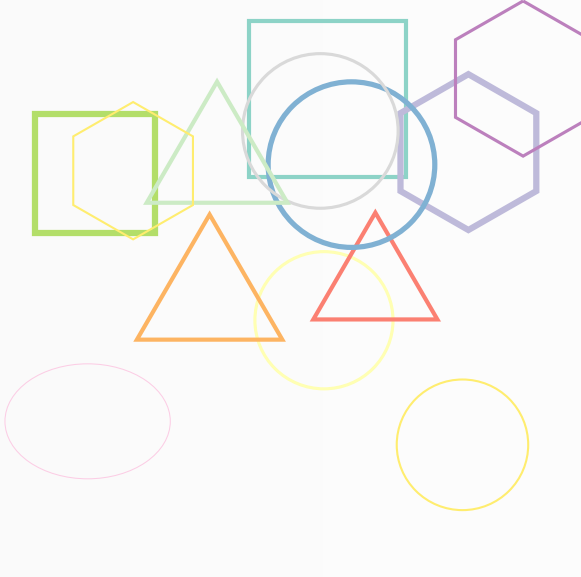[{"shape": "square", "thickness": 2, "radius": 0.68, "center": [0.563, 0.828]}, {"shape": "circle", "thickness": 1.5, "radius": 0.59, "center": [0.557, 0.445]}, {"shape": "hexagon", "thickness": 3, "radius": 0.67, "center": [0.806, 0.736]}, {"shape": "triangle", "thickness": 2, "radius": 0.62, "center": [0.646, 0.508]}, {"shape": "circle", "thickness": 2.5, "radius": 0.72, "center": [0.605, 0.714]}, {"shape": "triangle", "thickness": 2, "radius": 0.72, "center": [0.361, 0.483]}, {"shape": "square", "thickness": 3, "radius": 0.51, "center": [0.163, 0.698]}, {"shape": "oval", "thickness": 0.5, "radius": 0.71, "center": [0.151, 0.27]}, {"shape": "circle", "thickness": 1.5, "radius": 0.67, "center": [0.551, 0.772]}, {"shape": "hexagon", "thickness": 1.5, "radius": 0.67, "center": [0.9, 0.863]}, {"shape": "triangle", "thickness": 2, "radius": 0.7, "center": [0.373, 0.718]}, {"shape": "circle", "thickness": 1, "radius": 0.57, "center": [0.796, 0.229]}, {"shape": "hexagon", "thickness": 1, "radius": 0.59, "center": [0.229, 0.704]}]